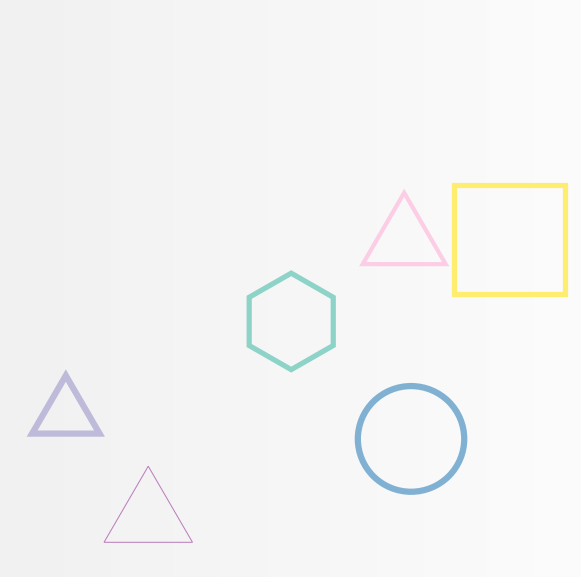[{"shape": "hexagon", "thickness": 2.5, "radius": 0.42, "center": [0.501, 0.443]}, {"shape": "triangle", "thickness": 3, "radius": 0.33, "center": [0.113, 0.282]}, {"shape": "circle", "thickness": 3, "radius": 0.46, "center": [0.707, 0.239]}, {"shape": "triangle", "thickness": 2, "radius": 0.41, "center": [0.695, 0.583]}, {"shape": "triangle", "thickness": 0.5, "radius": 0.44, "center": [0.255, 0.104]}, {"shape": "square", "thickness": 2.5, "radius": 0.47, "center": [0.877, 0.584]}]